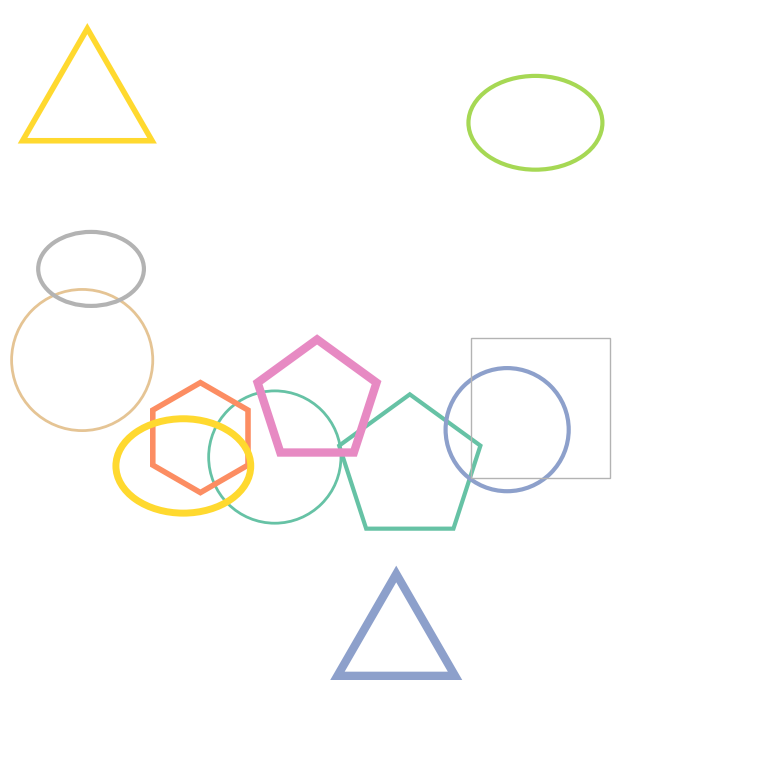[{"shape": "circle", "thickness": 1, "radius": 0.43, "center": [0.357, 0.406]}, {"shape": "pentagon", "thickness": 1.5, "radius": 0.48, "center": [0.532, 0.391]}, {"shape": "hexagon", "thickness": 2, "radius": 0.36, "center": [0.26, 0.432]}, {"shape": "circle", "thickness": 1.5, "radius": 0.4, "center": [0.659, 0.442]}, {"shape": "triangle", "thickness": 3, "radius": 0.44, "center": [0.515, 0.166]}, {"shape": "pentagon", "thickness": 3, "radius": 0.41, "center": [0.412, 0.478]}, {"shape": "oval", "thickness": 1.5, "radius": 0.43, "center": [0.695, 0.841]}, {"shape": "triangle", "thickness": 2, "radius": 0.49, "center": [0.113, 0.866]}, {"shape": "oval", "thickness": 2.5, "radius": 0.44, "center": [0.238, 0.395]}, {"shape": "circle", "thickness": 1, "radius": 0.46, "center": [0.107, 0.532]}, {"shape": "oval", "thickness": 1.5, "radius": 0.34, "center": [0.118, 0.651]}, {"shape": "square", "thickness": 0.5, "radius": 0.45, "center": [0.702, 0.47]}]